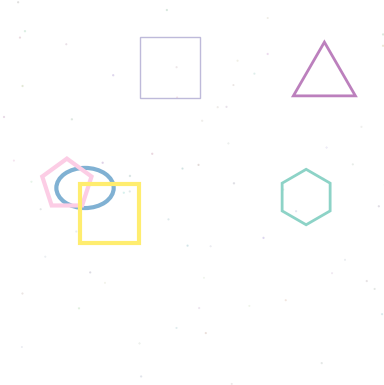[{"shape": "hexagon", "thickness": 2, "radius": 0.36, "center": [0.795, 0.488]}, {"shape": "square", "thickness": 1, "radius": 0.39, "center": [0.442, 0.825]}, {"shape": "oval", "thickness": 3, "radius": 0.37, "center": [0.221, 0.512]}, {"shape": "pentagon", "thickness": 3, "radius": 0.34, "center": [0.174, 0.521]}, {"shape": "triangle", "thickness": 2, "radius": 0.47, "center": [0.843, 0.798]}, {"shape": "square", "thickness": 3, "radius": 0.38, "center": [0.284, 0.445]}]